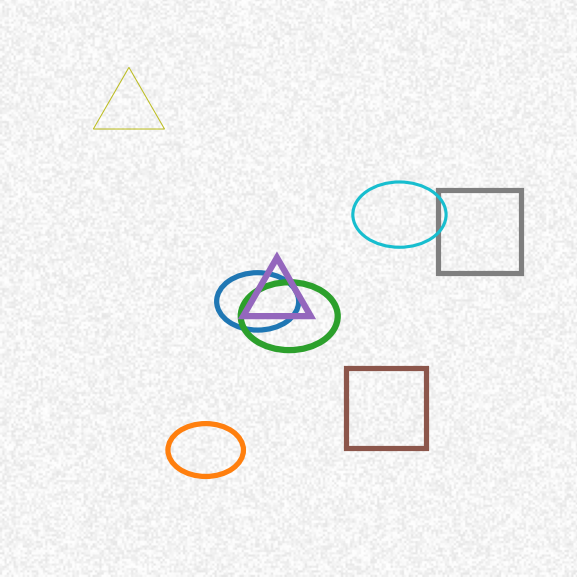[{"shape": "oval", "thickness": 2.5, "radius": 0.35, "center": [0.446, 0.477]}, {"shape": "oval", "thickness": 2.5, "radius": 0.33, "center": [0.356, 0.22]}, {"shape": "oval", "thickness": 3, "radius": 0.42, "center": [0.501, 0.452]}, {"shape": "triangle", "thickness": 3, "radius": 0.34, "center": [0.48, 0.485]}, {"shape": "square", "thickness": 2.5, "radius": 0.34, "center": [0.669, 0.293]}, {"shape": "square", "thickness": 2.5, "radius": 0.36, "center": [0.83, 0.599]}, {"shape": "triangle", "thickness": 0.5, "radius": 0.36, "center": [0.223, 0.811]}, {"shape": "oval", "thickness": 1.5, "radius": 0.4, "center": [0.692, 0.628]}]